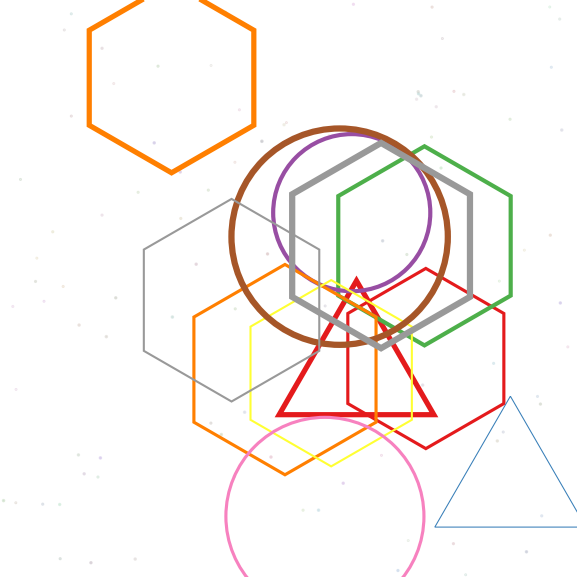[{"shape": "hexagon", "thickness": 1.5, "radius": 0.78, "center": [0.737, 0.378]}, {"shape": "triangle", "thickness": 2.5, "radius": 0.77, "center": [0.617, 0.358]}, {"shape": "triangle", "thickness": 0.5, "radius": 0.76, "center": [0.884, 0.162]}, {"shape": "hexagon", "thickness": 2, "radius": 0.86, "center": [0.735, 0.573]}, {"shape": "circle", "thickness": 2, "radius": 0.68, "center": [0.609, 0.631]}, {"shape": "hexagon", "thickness": 2.5, "radius": 0.82, "center": [0.297, 0.864]}, {"shape": "hexagon", "thickness": 1.5, "radius": 0.91, "center": [0.493, 0.359]}, {"shape": "hexagon", "thickness": 1, "radius": 0.81, "center": [0.573, 0.353]}, {"shape": "circle", "thickness": 3, "radius": 0.94, "center": [0.588, 0.589]}, {"shape": "circle", "thickness": 1.5, "radius": 0.86, "center": [0.563, 0.105]}, {"shape": "hexagon", "thickness": 3, "radius": 0.89, "center": [0.66, 0.574]}, {"shape": "hexagon", "thickness": 1, "radius": 0.88, "center": [0.401, 0.479]}]